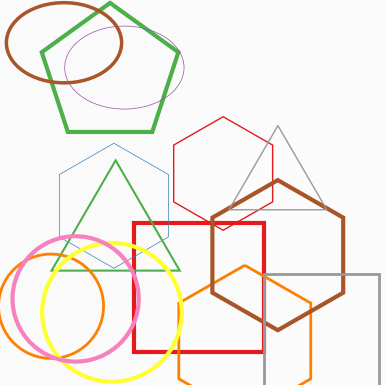[{"shape": "square", "thickness": 3, "radius": 0.84, "center": [0.513, 0.254]}, {"shape": "hexagon", "thickness": 1, "radius": 0.74, "center": [0.576, 0.549]}, {"shape": "hexagon", "thickness": 0.5, "radius": 0.81, "center": [0.294, 0.466]}, {"shape": "triangle", "thickness": 1.5, "radius": 0.95, "center": [0.298, 0.393]}, {"shape": "pentagon", "thickness": 3, "radius": 0.93, "center": [0.284, 0.807]}, {"shape": "oval", "thickness": 0.5, "radius": 0.77, "center": [0.321, 0.824]}, {"shape": "hexagon", "thickness": 2, "radius": 0.98, "center": [0.632, 0.114]}, {"shape": "circle", "thickness": 2, "radius": 0.68, "center": [0.132, 0.205]}, {"shape": "circle", "thickness": 3, "radius": 0.9, "center": [0.289, 0.189]}, {"shape": "oval", "thickness": 2.5, "radius": 0.74, "center": [0.165, 0.889]}, {"shape": "hexagon", "thickness": 3, "radius": 0.97, "center": [0.717, 0.337]}, {"shape": "circle", "thickness": 3, "radius": 0.81, "center": [0.195, 0.224]}, {"shape": "triangle", "thickness": 1, "radius": 0.73, "center": [0.717, 0.528]}, {"shape": "square", "thickness": 2, "radius": 0.75, "center": [0.829, 0.139]}]